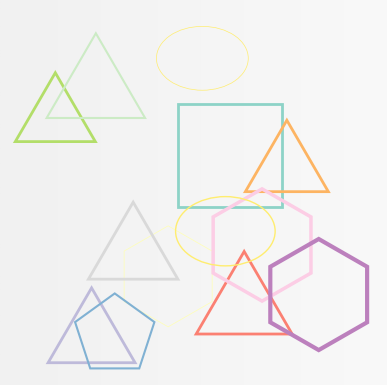[{"shape": "square", "thickness": 2, "radius": 0.67, "center": [0.593, 0.596]}, {"shape": "hexagon", "thickness": 0.5, "radius": 0.66, "center": [0.434, 0.282]}, {"shape": "triangle", "thickness": 2, "radius": 0.65, "center": [0.236, 0.123]}, {"shape": "triangle", "thickness": 2, "radius": 0.71, "center": [0.63, 0.204]}, {"shape": "pentagon", "thickness": 1.5, "radius": 0.54, "center": [0.296, 0.13]}, {"shape": "triangle", "thickness": 2, "radius": 0.62, "center": [0.74, 0.564]}, {"shape": "triangle", "thickness": 2, "radius": 0.6, "center": [0.143, 0.692]}, {"shape": "hexagon", "thickness": 2.5, "radius": 0.73, "center": [0.676, 0.364]}, {"shape": "triangle", "thickness": 2, "radius": 0.67, "center": [0.344, 0.342]}, {"shape": "hexagon", "thickness": 3, "radius": 0.72, "center": [0.822, 0.235]}, {"shape": "triangle", "thickness": 1.5, "radius": 0.73, "center": [0.247, 0.767]}, {"shape": "oval", "thickness": 1, "radius": 0.64, "center": [0.582, 0.399]}, {"shape": "oval", "thickness": 0.5, "radius": 0.59, "center": [0.522, 0.849]}]